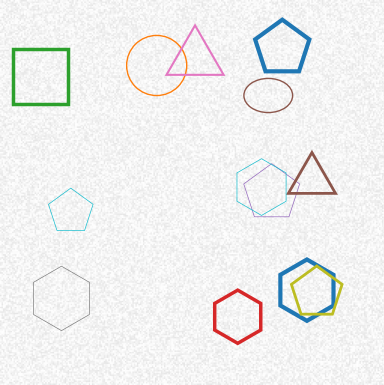[{"shape": "pentagon", "thickness": 3, "radius": 0.37, "center": [0.733, 0.875]}, {"shape": "hexagon", "thickness": 3, "radius": 0.4, "center": [0.797, 0.246]}, {"shape": "circle", "thickness": 1, "radius": 0.39, "center": [0.407, 0.83]}, {"shape": "square", "thickness": 2.5, "radius": 0.36, "center": [0.105, 0.801]}, {"shape": "hexagon", "thickness": 2.5, "radius": 0.35, "center": [0.617, 0.177]}, {"shape": "pentagon", "thickness": 0.5, "radius": 0.38, "center": [0.706, 0.499]}, {"shape": "triangle", "thickness": 2, "radius": 0.35, "center": [0.81, 0.533]}, {"shape": "oval", "thickness": 1, "radius": 0.32, "center": [0.697, 0.752]}, {"shape": "triangle", "thickness": 1.5, "radius": 0.43, "center": [0.507, 0.848]}, {"shape": "hexagon", "thickness": 0.5, "radius": 0.42, "center": [0.16, 0.225]}, {"shape": "pentagon", "thickness": 2, "radius": 0.35, "center": [0.823, 0.24]}, {"shape": "hexagon", "thickness": 0.5, "radius": 0.37, "center": [0.679, 0.514]}, {"shape": "pentagon", "thickness": 0.5, "radius": 0.3, "center": [0.184, 0.45]}]